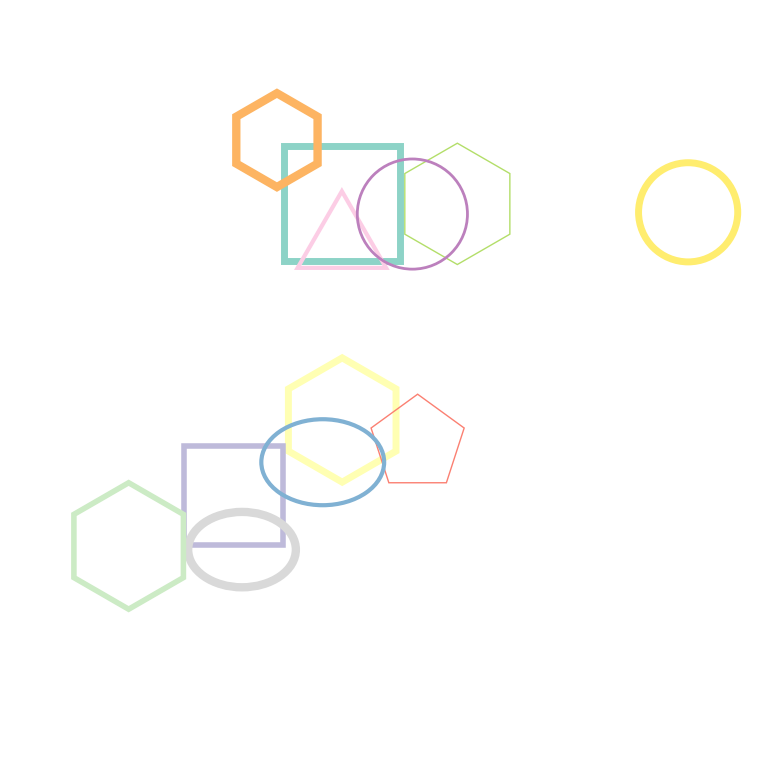[{"shape": "square", "thickness": 2.5, "radius": 0.38, "center": [0.444, 0.736]}, {"shape": "hexagon", "thickness": 2.5, "radius": 0.4, "center": [0.444, 0.455]}, {"shape": "square", "thickness": 2, "radius": 0.32, "center": [0.303, 0.357]}, {"shape": "pentagon", "thickness": 0.5, "radius": 0.32, "center": [0.542, 0.424]}, {"shape": "oval", "thickness": 1.5, "radius": 0.4, "center": [0.419, 0.4]}, {"shape": "hexagon", "thickness": 3, "radius": 0.3, "center": [0.36, 0.818]}, {"shape": "hexagon", "thickness": 0.5, "radius": 0.39, "center": [0.594, 0.735]}, {"shape": "triangle", "thickness": 1.5, "radius": 0.33, "center": [0.444, 0.685]}, {"shape": "oval", "thickness": 3, "radius": 0.35, "center": [0.314, 0.286]}, {"shape": "circle", "thickness": 1, "radius": 0.36, "center": [0.536, 0.722]}, {"shape": "hexagon", "thickness": 2, "radius": 0.41, "center": [0.167, 0.291]}, {"shape": "circle", "thickness": 2.5, "radius": 0.32, "center": [0.894, 0.724]}]